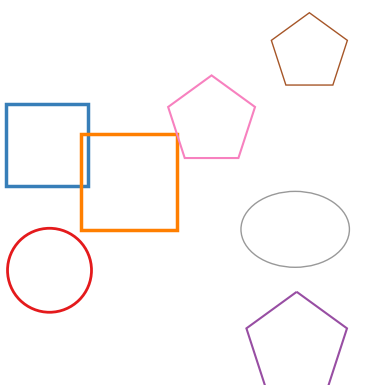[{"shape": "circle", "thickness": 2, "radius": 0.55, "center": [0.129, 0.298]}, {"shape": "square", "thickness": 2.5, "radius": 0.53, "center": [0.122, 0.624]}, {"shape": "pentagon", "thickness": 1.5, "radius": 0.69, "center": [0.771, 0.105]}, {"shape": "square", "thickness": 2.5, "radius": 0.62, "center": [0.336, 0.528]}, {"shape": "pentagon", "thickness": 1, "radius": 0.52, "center": [0.804, 0.863]}, {"shape": "pentagon", "thickness": 1.5, "radius": 0.59, "center": [0.55, 0.686]}, {"shape": "oval", "thickness": 1, "radius": 0.7, "center": [0.767, 0.404]}]